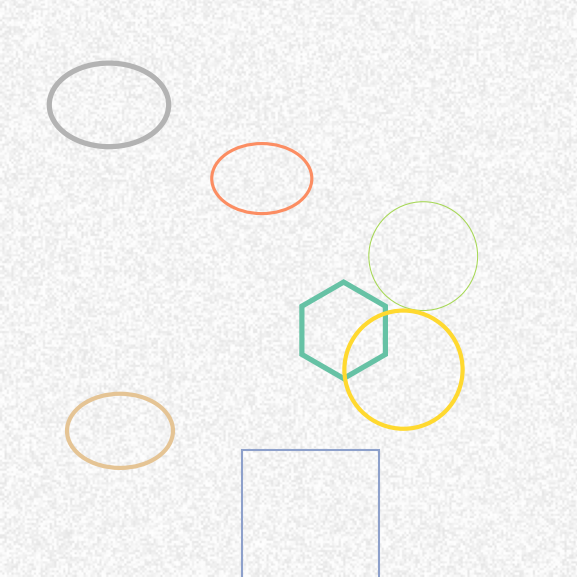[{"shape": "hexagon", "thickness": 2.5, "radius": 0.42, "center": [0.595, 0.427]}, {"shape": "oval", "thickness": 1.5, "radius": 0.43, "center": [0.453, 0.69]}, {"shape": "square", "thickness": 1, "radius": 0.59, "center": [0.538, 0.102]}, {"shape": "circle", "thickness": 0.5, "radius": 0.47, "center": [0.733, 0.556]}, {"shape": "circle", "thickness": 2, "radius": 0.51, "center": [0.699, 0.359]}, {"shape": "oval", "thickness": 2, "radius": 0.46, "center": [0.208, 0.253]}, {"shape": "oval", "thickness": 2.5, "radius": 0.52, "center": [0.189, 0.818]}]